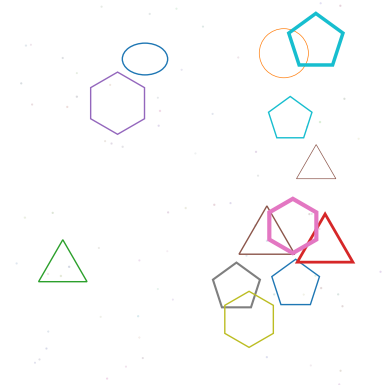[{"shape": "pentagon", "thickness": 1, "radius": 0.33, "center": [0.768, 0.262]}, {"shape": "oval", "thickness": 1, "radius": 0.29, "center": [0.377, 0.847]}, {"shape": "circle", "thickness": 0.5, "radius": 0.32, "center": [0.737, 0.862]}, {"shape": "triangle", "thickness": 1, "radius": 0.36, "center": [0.163, 0.305]}, {"shape": "triangle", "thickness": 2, "radius": 0.42, "center": [0.844, 0.361]}, {"shape": "hexagon", "thickness": 1, "radius": 0.4, "center": [0.305, 0.732]}, {"shape": "triangle", "thickness": 1, "radius": 0.42, "center": [0.693, 0.382]}, {"shape": "triangle", "thickness": 0.5, "radius": 0.3, "center": [0.821, 0.565]}, {"shape": "hexagon", "thickness": 3, "radius": 0.35, "center": [0.761, 0.413]}, {"shape": "pentagon", "thickness": 1.5, "radius": 0.32, "center": [0.614, 0.254]}, {"shape": "hexagon", "thickness": 1, "radius": 0.36, "center": [0.647, 0.171]}, {"shape": "pentagon", "thickness": 2.5, "radius": 0.37, "center": [0.82, 0.891]}, {"shape": "pentagon", "thickness": 1, "radius": 0.3, "center": [0.754, 0.69]}]